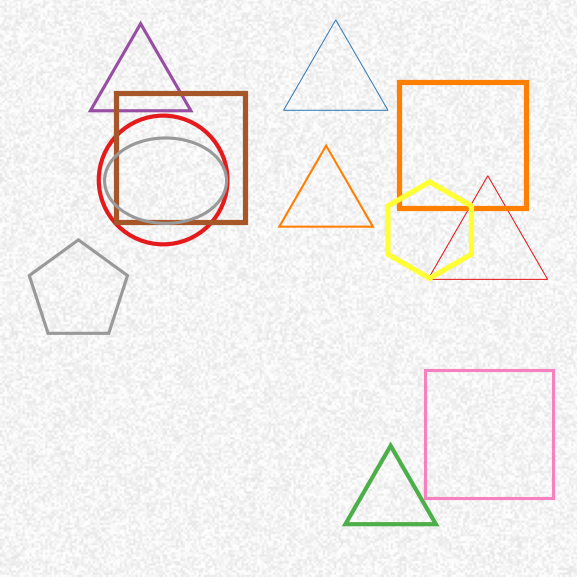[{"shape": "circle", "thickness": 2, "radius": 0.56, "center": [0.282, 0.687]}, {"shape": "triangle", "thickness": 0.5, "radius": 0.6, "center": [0.845, 0.575]}, {"shape": "triangle", "thickness": 0.5, "radius": 0.52, "center": [0.581, 0.86]}, {"shape": "triangle", "thickness": 2, "radius": 0.45, "center": [0.676, 0.137]}, {"shape": "triangle", "thickness": 1.5, "radius": 0.5, "center": [0.244, 0.858]}, {"shape": "triangle", "thickness": 1, "radius": 0.47, "center": [0.565, 0.653]}, {"shape": "square", "thickness": 2.5, "radius": 0.55, "center": [0.801, 0.748]}, {"shape": "hexagon", "thickness": 2.5, "radius": 0.42, "center": [0.744, 0.601]}, {"shape": "square", "thickness": 2.5, "radius": 0.56, "center": [0.312, 0.727]}, {"shape": "square", "thickness": 1.5, "radius": 0.55, "center": [0.847, 0.248]}, {"shape": "oval", "thickness": 1.5, "radius": 0.53, "center": [0.287, 0.686]}, {"shape": "pentagon", "thickness": 1.5, "radius": 0.45, "center": [0.136, 0.494]}]